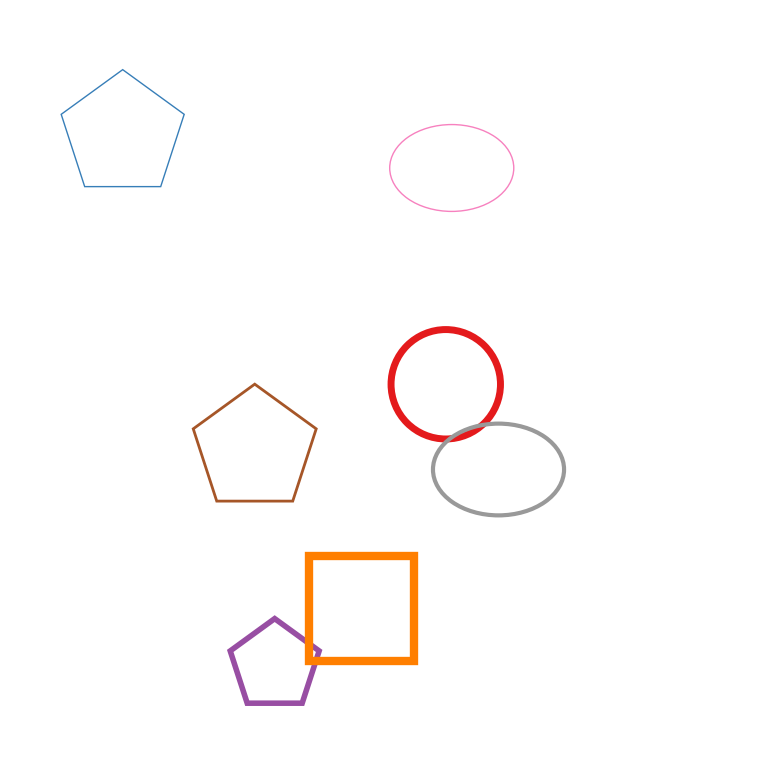[{"shape": "circle", "thickness": 2.5, "radius": 0.36, "center": [0.579, 0.501]}, {"shape": "pentagon", "thickness": 0.5, "radius": 0.42, "center": [0.159, 0.826]}, {"shape": "pentagon", "thickness": 2, "radius": 0.3, "center": [0.357, 0.136]}, {"shape": "square", "thickness": 3, "radius": 0.34, "center": [0.47, 0.21]}, {"shape": "pentagon", "thickness": 1, "radius": 0.42, "center": [0.331, 0.417]}, {"shape": "oval", "thickness": 0.5, "radius": 0.4, "center": [0.587, 0.782]}, {"shape": "oval", "thickness": 1.5, "radius": 0.43, "center": [0.647, 0.39]}]